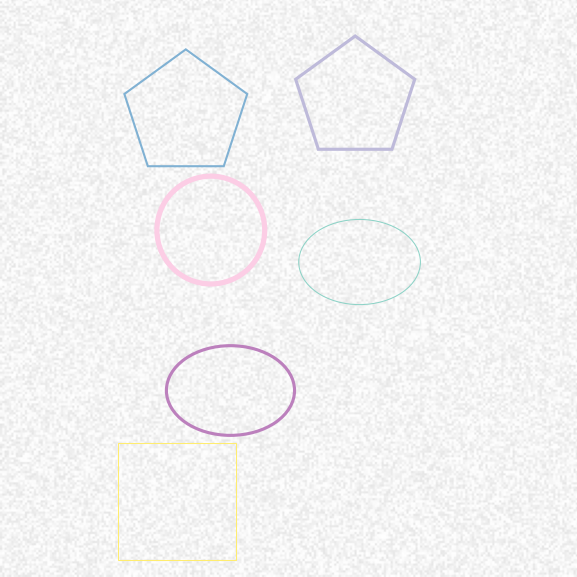[{"shape": "oval", "thickness": 0.5, "radius": 0.53, "center": [0.623, 0.545]}, {"shape": "pentagon", "thickness": 1.5, "radius": 0.54, "center": [0.615, 0.828]}, {"shape": "pentagon", "thickness": 1, "radius": 0.56, "center": [0.322, 0.802]}, {"shape": "circle", "thickness": 2.5, "radius": 0.47, "center": [0.365, 0.601]}, {"shape": "oval", "thickness": 1.5, "radius": 0.55, "center": [0.399, 0.323]}, {"shape": "square", "thickness": 0.5, "radius": 0.51, "center": [0.307, 0.131]}]